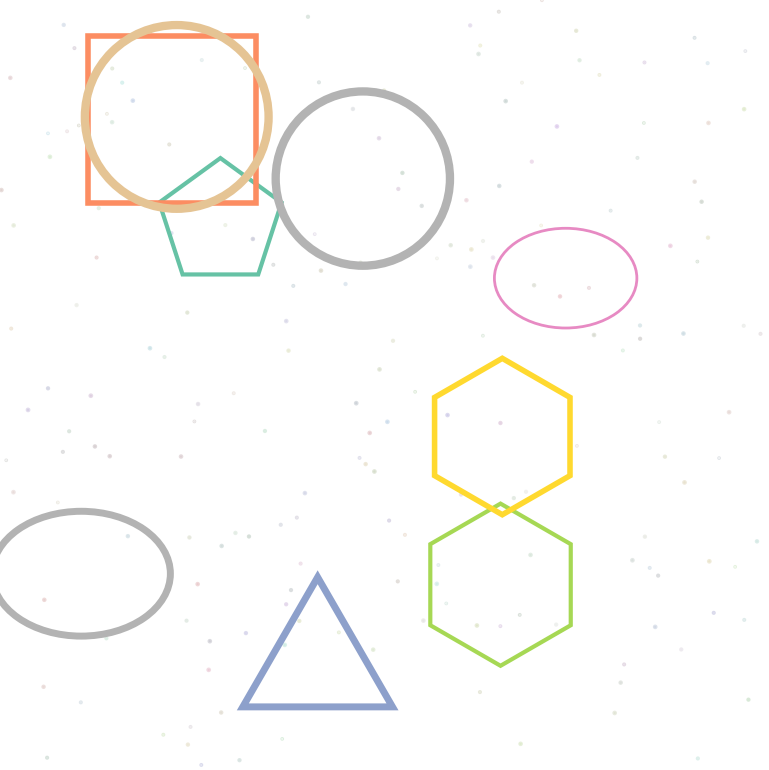[{"shape": "pentagon", "thickness": 1.5, "radius": 0.42, "center": [0.286, 0.711]}, {"shape": "square", "thickness": 2, "radius": 0.54, "center": [0.223, 0.844]}, {"shape": "triangle", "thickness": 2.5, "radius": 0.56, "center": [0.413, 0.138]}, {"shape": "oval", "thickness": 1, "radius": 0.46, "center": [0.735, 0.639]}, {"shape": "hexagon", "thickness": 1.5, "radius": 0.53, "center": [0.65, 0.241]}, {"shape": "hexagon", "thickness": 2, "radius": 0.51, "center": [0.652, 0.433]}, {"shape": "circle", "thickness": 3, "radius": 0.6, "center": [0.23, 0.848]}, {"shape": "circle", "thickness": 3, "radius": 0.57, "center": [0.471, 0.768]}, {"shape": "oval", "thickness": 2.5, "radius": 0.58, "center": [0.105, 0.255]}]